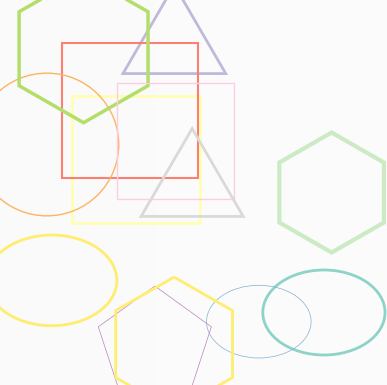[{"shape": "oval", "thickness": 2, "radius": 0.79, "center": [0.836, 0.188]}, {"shape": "square", "thickness": 2, "radius": 0.82, "center": [0.351, 0.586]}, {"shape": "triangle", "thickness": 2, "radius": 0.77, "center": [0.45, 0.885]}, {"shape": "square", "thickness": 1.5, "radius": 0.88, "center": [0.335, 0.713]}, {"shape": "oval", "thickness": 0.5, "radius": 0.67, "center": [0.668, 0.165]}, {"shape": "circle", "thickness": 1, "radius": 0.93, "center": [0.121, 0.625]}, {"shape": "hexagon", "thickness": 2.5, "radius": 0.96, "center": [0.216, 0.873]}, {"shape": "square", "thickness": 1, "radius": 0.76, "center": [0.453, 0.633]}, {"shape": "triangle", "thickness": 2, "radius": 0.76, "center": [0.496, 0.514]}, {"shape": "pentagon", "thickness": 0.5, "radius": 0.77, "center": [0.4, 0.104]}, {"shape": "hexagon", "thickness": 3, "radius": 0.78, "center": [0.856, 0.5]}, {"shape": "oval", "thickness": 2, "radius": 0.84, "center": [0.133, 0.272]}, {"shape": "hexagon", "thickness": 2, "radius": 0.87, "center": [0.449, 0.106]}]